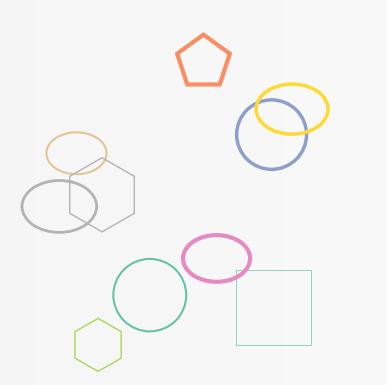[{"shape": "square", "thickness": 0.5, "radius": 0.49, "center": [0.707, 0.201]}, {"shape": "circle", "thickness": 1.5, "radius": 0.47, "center": [0.387, 0.233]}, {"shape": "pentagon", "thickness": 3, "radius": 0.36, "center": [0.525, 0.838]}, {"shape": "circle", "thickness": 2.5, "radius": 0.45, "center": [0.701, 0.65]}, {"shape": "oval", "thickness": 3, "radius": 0.43, "center": [0.559, 0.329]}, {"shape": "hexagon", "thickness": 1, "radius": 0.34, "center": [0.253, 0.104]}, {"shape": "oval", "thickness": 2.5, "radius": 0.46, "center": [0.754, 0.717]}, {"shape": "oval", "thickness": 1.5, "radius": 0.39, "center": [0.197, 0.602]}, {"shape": "hexagon", "thickness": 1, "radius": 0.48, "center": [0.263, 0.494]}, {"shape": "oval", "thickness": 2, "radius": 0.48, "center": [0.153, 0.464]}]